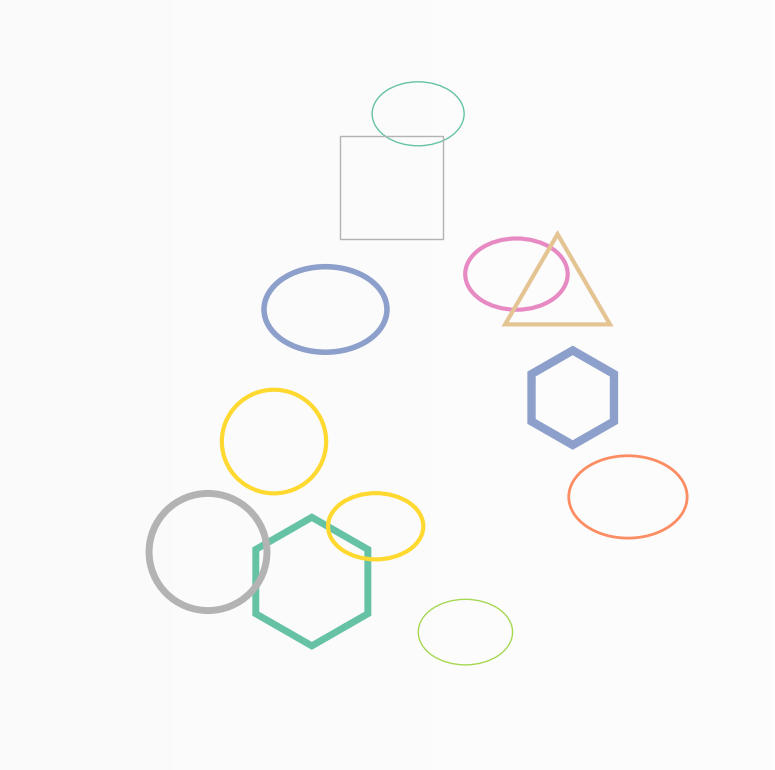[{"shape": "oval", "thickness": 0.5, "radius": 0.3, "center": [0.54, 0.852]}, {"shape": "hexagon", "thickness": 2.5, "radius": 0.42, "center": [0.402, 0.245]}, {"shape": "oval", "thickness": 1, "radius": 0.38, "center": [0.81, 0.355]}, {"shape": "hexagon", "thickness": 3, "radius": 0.31, "center": [0.739, 0.483]}, {"shape": "oval", "thickness": 2, "radius": 0.4, "center": [0.42, 0.598]}, {"shape": "oval", "thickness": 1.5, "radius": 0.33, "center": [0.666, 0.644]}, {"shape": "oval", "thickness": 0.5, "radius": 0.3, "center": [0.601, 0.179]}, {"shape": "circle", "thickness": 1.5, "radius": 0.34, "center": [0.354, 0.427]}, {"shape": "oval", "thickness": 1.5, "radius": 0.31, "center": [0.485, 0.317]}, {"shape": "triangle", "thickness": 1.5, "radius": 0.39, "center": [0.719, 0.618]}, {"shape": "square", "thickness": 0.5, "radius": 0.33, "center": [0.505, 0.757]}, {"shape": "circle", "thickness": 2.5, "radius": 0.38, "center": [0.268, 0.283]}]